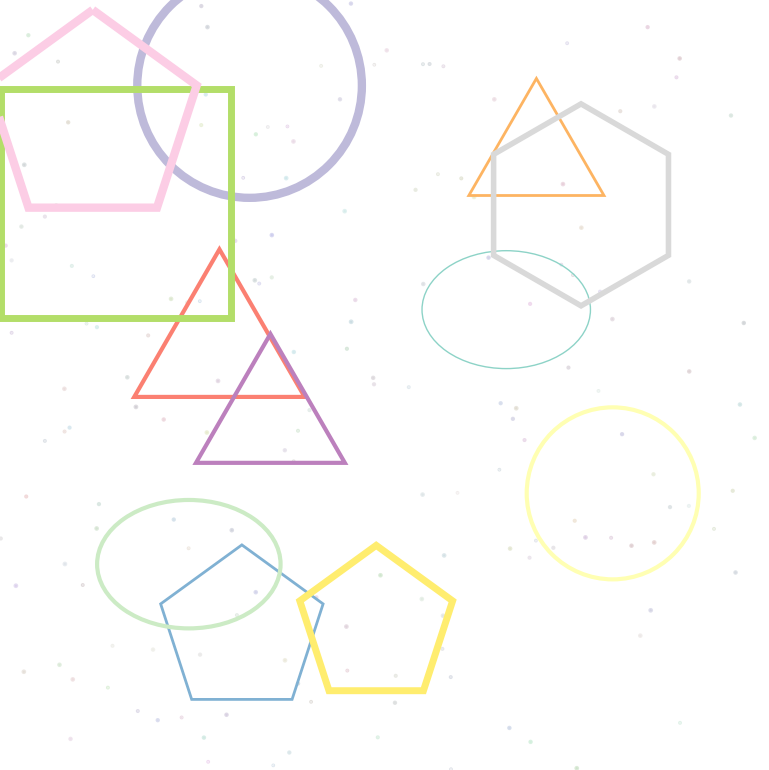[{"shape": "oval", "thickness": 0.5, "radius": 0.55, "center": [0.657, 0.598]}, {"shape": "circle", "thickness": 1.5, "radius": 0.56, "center": [0.796, 0.359]}, {"shape": "circle", "thickness": 3, "radius": 0.73, "center": [0.324, 0.889]}, {"shape": "triangle", "thickness": 1.5, "radius": 0.64, "center": [0.285, 0.548]}, {"shape": "pentagon", "thickness": 1, "radius": 0.55, "center": [0.314, 0.181]}, {"shape": "triangle", "thickness": 1, "radius": 0.51, "center": [0.697, 0.797]}, {"shape": "square", "thickness": 2.5, "radius": 0.74, "center": [0.151, 0.736]}, {"shape": "pentagon", "thickness": 3, "radius": 0.71, "center": [0.12, 0.845]}, {"shape": "hexagon", "thickness": 2, "radius": 0.66, "center": [0.755, 0.734]}, {"shape": "triangle", "thickness": 1.5, "radius": 0.56, "center": [0.351, 0.455]}, {"shape": "oval", "thickness": 1.5, "radius": 0.6, "center": [0.245, 0.267]}, {"shape": "pentagon", "thickness": 2.5, "radius": 0.52, "center": [0.489, 0.187]}]